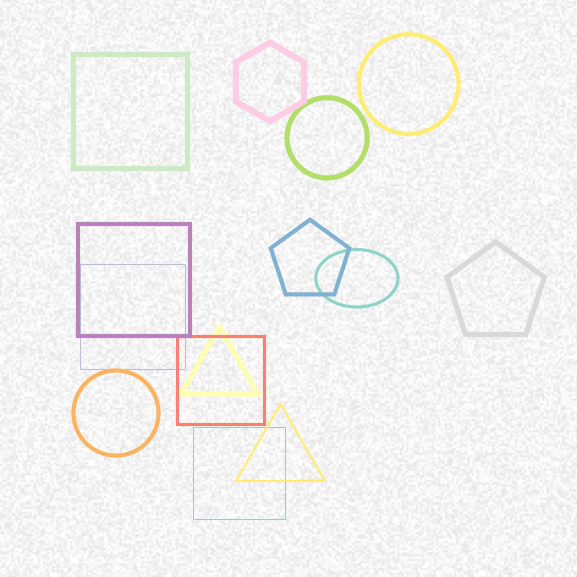[{"shape": "square", "thickness": 0.5, "radius": 0.4, "center": [0.413, 0.18]}, {"shape": "oval", "thickness": 1.5, "radius": 0.36, "center": [0.618, 0.517]}, {"shape": "triangle", "thickness": 2.5, "radius": 0.38, "center": [0.38, 0.355]}, {"shape": "square", "thickness": 0.5, "radius": 0.46, "center": [0.229, 0.451]}, {"shape": "square", "thickness": 1.5, "radius": 0.38, "center": [0.381, 0.341]}, {"shape": "pentagon", "thickness": 2, "radius": 0.36, "center": [0.537, 0.547]}, {"shape": "circle", "thickness": 2, "radius": 0.37, "center": [0.201, 0.284]}, {"shape": "circle", "thickness": 2.5, "radius": 0.35, "center": [0.566, 0.761]}, {"shape": "hexagon", "thickness": 3, "radius": 0.34, "center": [0.467, 0.857]}, {"shape": "pentagon", "thickness": 2.5, "radius": 0.44, "center": [0.858, 0.492]}, {"shape": "square", "thickness": 2, "radius": 0.48, "center": [0.231, 0.514]}, {"shape": "square", "thickness": 2.5, "radius": 0.49, "center": [0.225, 0.806]}, {"shape": "circle", "thickness": 2, "radius": 0.43, "center": [0.708, 0.854]}, {"shape": "triangle", "thickness": 1, "radius": 0.44, "center": [0.486, 0.211]}]